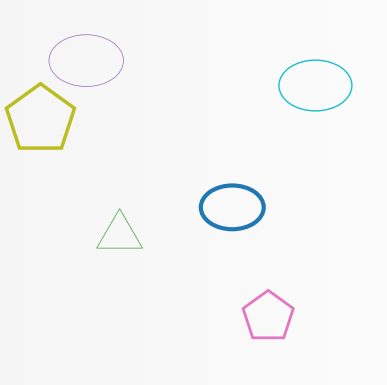[{"shape": "oval", "thickness": 3, "radius": 0.41, "center": [0.599, 0.461]}, {"shape": "triangle", "thickness": 0.5, "radius": 0.34, "center": [0.309, 0.39]}, {"shape": "oval", "thickness": 0.5, "radius": 0.48, "center": [0.222, 0.843]}, {"shape": "pentagon", "thickness": 2, "radius": 0.34, "center": [0.692, 0.178]}, {"shape": "pentagon", "thickness": 2.5, "radius": 0.46, "center": [0.104, 0.69]}, {"shape": "oval", "thickness": 1, "radius": 0.47, "center": [0.814, 0.778]}]